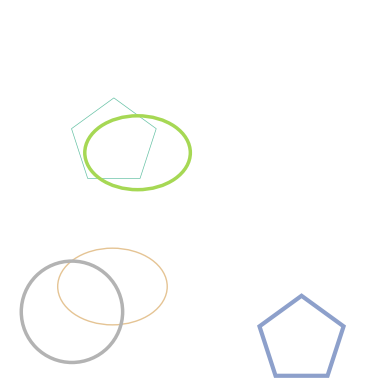[{"shape": "pentagon", "thickness": 0.5, "radius": 0.58, "center": [0.296, 0.63]}, {"shape": "pentagon", "thickness": 3, "radius": 0.57, "center": [0.783, 0.117]}, {"shape": "oval", "thickness": 2.5, "radius": 0.69, "center": [0.357, 0.603]}, {"shape": "oval", "thickness": 1, "radius": 0.71, "center": [0.292, 0.256]}, {"shape": "circle", "thickness": 2.5, "radius": 0.66, "center": [0.187, 0.19]}]